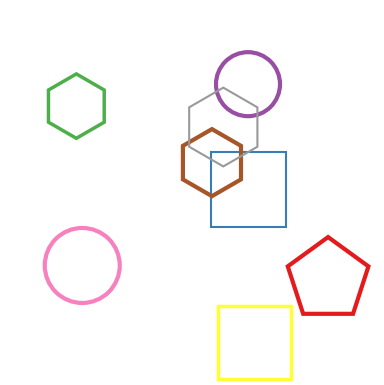[{"shape": "pentagon", "thickness": 3, "radius": 0.55, "center": [0.852, 0.274]}, {"shape": "square", "thickness": 1.5, "radius": 0.49, "center": [0.646, 0.508]}, {"shape": "hexagon", "thickness": 2.5, "radius": 0.42, "center": [0.198, 0.724]}, {"shape": "circle", "thickness": 3, "radius": 0.42, "center": [0.644, 0.781]}, {"shape": "square", "thickness": 2.5, "radius": 0.47, "center": [0.661, 0.11]}, {"shape": "hexagon", "thickness": 3, "radius": 0.44, "center": [0.551, 0.578]}, {"shape": "circle", "thickness": 3, "radius": 0.49, "center": [0.214, 0.31]}, {"shape": "hexagon", "thickness": 1.5, "radius": 0.51, "center": [0.58, 0.67]}]